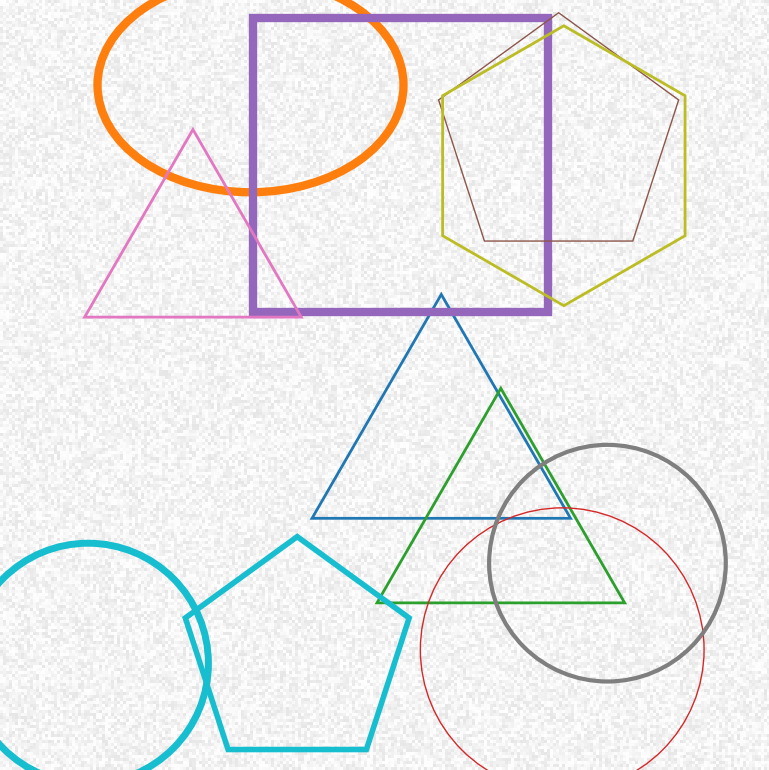[{"shape": "triangle", "thickness": 1, "radius": 0.97, "center": [0.573, 0.424]}, {"shape": "oval", "thickness": 3, "radius": 0.99, "center": [0.325, 0.889]}, {"shape": "triangle", "thickness": 1, "radius": 0.93, "center": [0.65, 0.31]}, {"shape": "circle", "thickness": 0.5, "radius": 0.92, "center": [0.73, 0.156]}, {"shape": "square", "thickness": 3, "radius": 0.96, "center": [0.52, 0.786]}, {"shape": "pentagon", "thickness": 0.5, "radius": 0.82, "center": [0.725, 0.82]}, {"shape": "triangle", "thickness": 1, "radius": 0.81, "center": [0.251, 0.669]}, {"shape": "circle", "thickness": 1.5, "radius": 0.77, "center": [0.789, 0.269]}, {"shape": "hexagon", "thickness": 1, "radius": 0.91, "center": [0.732, 0.785]}, {"shape": "pentagon", "thickness": 2, "radius": 0.76, "center": [0.386, 0.15]}, {"shape": "circle", "thickness": 2.5, "radius": 0.78, "center": [0.115, 0.138]}]